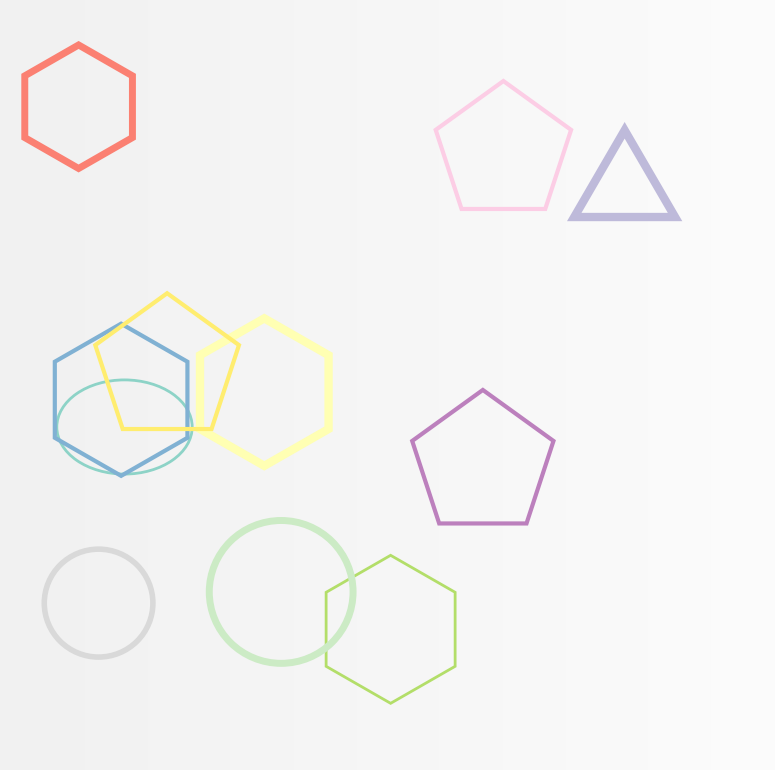[{"shape": "oval", "thickness": 1, "radius": 0.44, "center": [0.161, 0.445]}, {"shape": "hexagon", "thickness": 3, "radius": 0.48, "center": [0.341, 0.491]}, {"shape": "triangle", "thickness": 3, "radius": 0.38, "center": [0.806, 0.756]}, {"shape": "hexagon", "thickness": 2.5, "radius": 0.4, "center": [0.101, 0.861]}, {"shape": "hexagon", "thickness": 1.5, "radius": 0.49, "center": [0.156, 0.481]}, {"shape": "hexagon", "thickness": 1, "radius": 0.48, "center": [0.504, 0.183]}, {"shape": "pentagon", "thickness": 1.5, "radius": 0.46, "center": [0.65, 0.803]}, {"shape": "circle", "thickness": 2, "radius": 0.35, "center": [0.127, 0.217]}, {"shape": "pentagon", "thickness": 1.5, "radius": 0.48, "center": [0.623, 0.398]}, {"shape": "circle", "thickness": 2.5, "radius": 0.46, "center": [0.363, 0.231]}, {"shape": "pentagon", "thickness": 1.5, "radius": 0.49, "center": [0.216, 0.522]}]